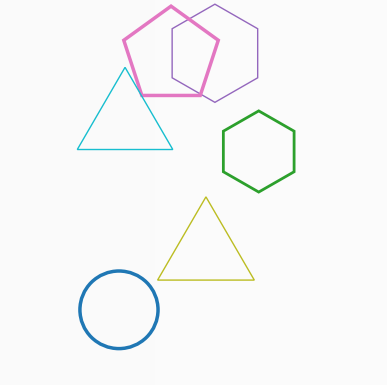[{"shape": "circle", "thickness": 2.5, "radius": 0.5, "center": [0.307, 0.195]}, {"shape": "hexagon", "thickness": 2, "radius": 0.53, "center": [0.668, 0.607]}, {"shape": "hexagon", "thickness": 1, "radius": 0.64, "center": [0.555, 0.862]}, {"shape": "pentagon", "thickness": 2.5, "radius": 0.64, "center": [0.441, 0.856]}, {"shape": "triangle", "thickness": 1, "radius": 0.72, "center": [0.531, 0.345]}, {"shape": "triangle", "thickness": 1, "radius": 0.71, "center": [0.323, 0.683]}]